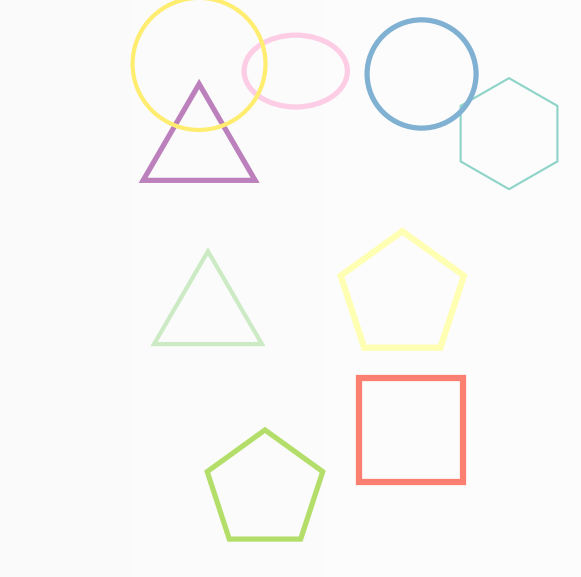[{"shape": "hexagon", "thickness": 1, "radius": 0.48, "center": [0.876, 0.768]}, {"shape": "pentagon", "thickness": 3, "radius": 0.56, "center": [0.692, 0.487]}, {"shape": "square", "thickness": 3, "radius": 0.45, "center": [0.707, 0.254]}, {"shape": "circle", "thickness": 2.5, "radius": 0.47, "center": [0.725, 0.871]}, {"shape": "pentagon", "thickness": 2.5, "radius": 0.52, "center": [0.456, 0.15]}, {"shape": "oval", "thickness": 2.5, "radius": 0.44, "center": [0.509, 0.876]}, {"shape": "triangle", "thickness": 2.5, "radius": 0.56, "center": [0.343, 0.742]}, {"shape": "triangle", "thickness": 2, "radius": 0.54, "center": [0.358, 0.457]}, {"shape": "circle", "thickness": 2, "radius": 0.57, "center": [0.342, 0.888]}]